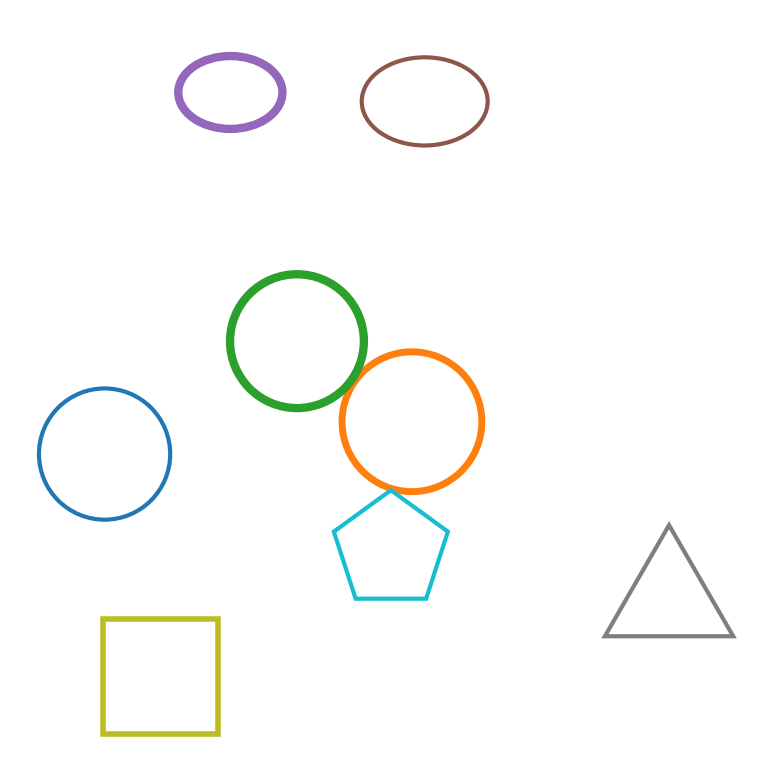[{"shape": "circle", "thickness": 1.5, "radius": 0.43, "center": [0.136, 0.41]}, {"shape": "circle", "thickness": 2.5, "radius": 0.45, "center": [0.535, 0.452]}, {"shape": "circle", "thickness": 3, "radius": 0.43, "center": [0.386, 0.557]}, {"shape": "oval", "thickness": 3, "radius": 0.34, "center": [0.299, 0.88]}, {"shape": "oval", "thickness": 1.5, "radius": 0.41, "center": [0.552, 0.868]}, {"shape": "triangle", "thickness": 1.5, "radius": 0.48, "center": [0.869, 0.222]}, {"shape": "square", "thickness": 2, "radius": 0.37, "center": [0.209, 0.122]}, {"shape": "pentagon", "thickness": 1.5, "radius": 0.39, "center": [0.508, 0.285]}]